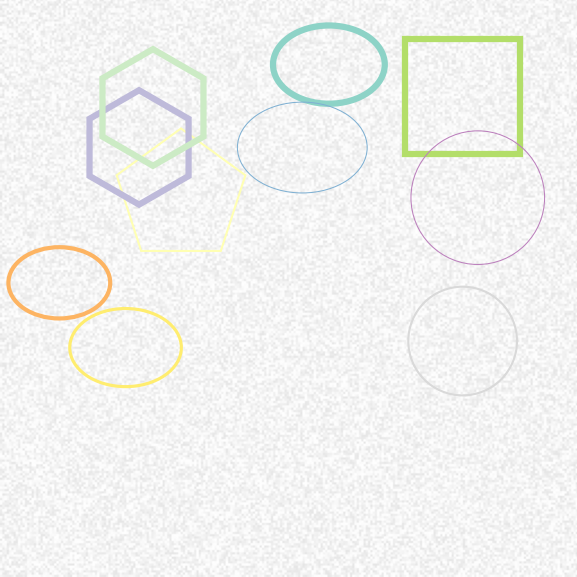[{"shape": "oval", "thickness": 3, "radius": 0.48, "center": [0.57, 0.887]}, {"shape": "pentagon", "thickness": 1, "radius": 0.59, "center": [0.313, 0.659]}, {"shape": "hexagon", "thickness": 3, "radius": 0.5, "center": [0.241, 0.744]}, {"shape": "oval", "thickness": 0.5, "radius": 0.56, "center": [0.523, 0.744]}, {"shape": "oval", "thickness": 2, "radius": 0.44, "center": [0.103, 0.509]}, {"shape": "square", "thickness": 3, "radius": 0.5, "center": [0.801, 0.832]}, {"shape": "circle", "thickness": 1, "radius": 0.47, "center": [0.801, 0.409]}, {"shape": "circle", "thickness": 0.5, "radius": 0.58, "center": [0.827, 0.657]}, {"shape": "hexagon", "thickness": 3, "radius": 0.5, "center": [0.265, 0.813]}, {"shape": "oval", "thickness": 1.5, "radius": 0.48, "center": [0.217, 0.397]}]